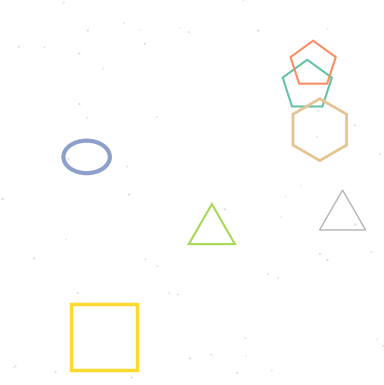[{"shape": "pentagon", "thickness": 1.5, "radius": 0.34, "center": [0.798, 0.778]}, {"shape": "pentagon", "thickness": 1.5, "radius": 0.31, "center": [0.813, 0.833]}, {"shape": "oval", "thickness": 3, "radius": 0.3, "center": [0.225, 0.592]}, {"shape": "triangle", "thickness": 1.5, "radius": 0.35, "center": [0.55, 0.401]}, {"shape": "square", "thickness": 2.5, "radius": 0.43, "center": [0.27, 0.125]}, {"shape": "hexagon", "thickness": 2, "radius": 0.4, "center": [0.831, 0.663]}, {"shape": "triangle", "thickness": 1, "radius": 0.35, "center": [0.89, 0.437]}]